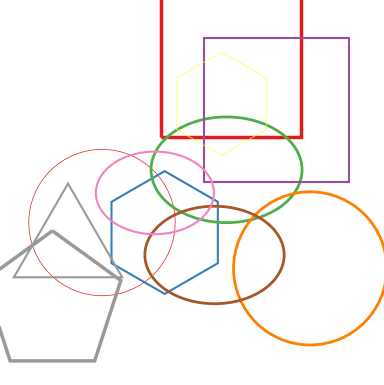[{"shape": "circle", "thickness": 0.5, "radius": 0.95, "center": [0.265, 0.422]}, {"shape": "square", "thickness": 2.5, "radius": 0.91, "center": [0.6, 0.826]}, {"shape": "hexagon", "thickness": 1.5, "radius": 0.8, "center": [0.428, 0.396]}, {"shape": "oval", "thickness": 2, "radius": 0.98, "center": [0.588, 0.559]}, {"shape": "square", "thickness": 1.5, "radius": 0.94, "center": [0.718, 0.715]}, {"shape": "circle", "thickness": 2, "radius": 0.99, "center": [0.806, 0.303]}, {"shape": "hexagon", "thickness": 0.5, "radius": 0.67, "center": [0.575, 0.731]}, {"shape": "oval", "thickness": 2, "radius": 0.9, "center": [0.557, 0.338]}, {"shape": "oval", "thickness": 1.5, "radius": 0.77, "center": [0.402, 0.499]}, {"shape": "pentagon", "thickness": 2.5, "radius": 0.93, "center": [0.136, 0.214]}, {"shape": "triangle", "thickness": 1.5, "radius": 0.81, "center": [0.177, 0.361]}]